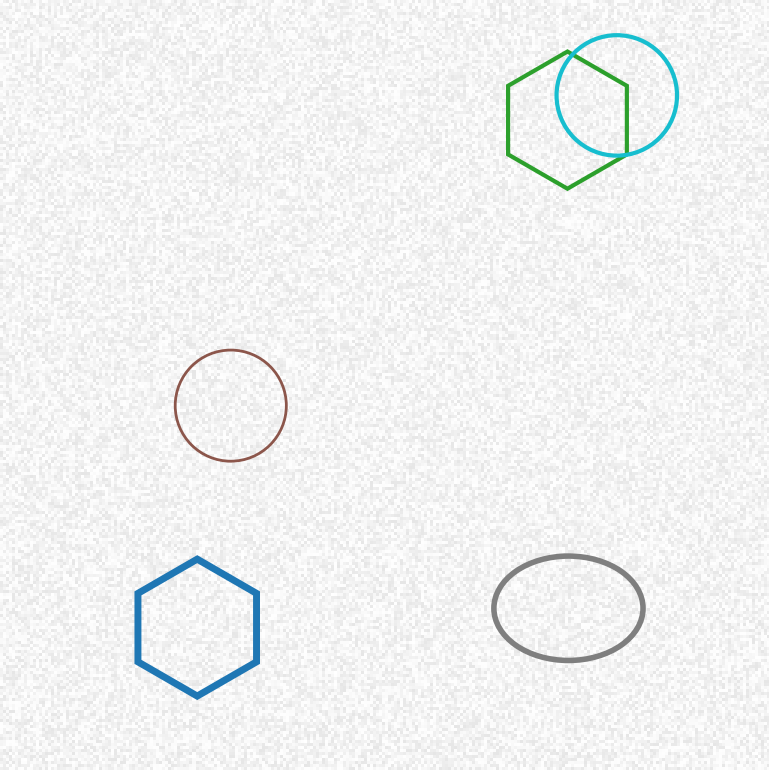[{"shape": "hexagon", "thickness": 2.5, "radius": 0.44, "center": [0.256, 0.185]}, {"shape": "hexagon", "thickness": 1.5, "radius": 0.45, "center": [0.737, 0.844]}, {"shape": "circle", "thickness": 1, "radius": 0.36, "center": [0.3, 0.473]}, {"shape": "oval", "thickness": 2, "radius": 0.48, "center": [0.738, 0.21]}, {"shape": "circle", "thickness": 1.5, "radius": 0.39, "center": [0.801, 0.876]}]